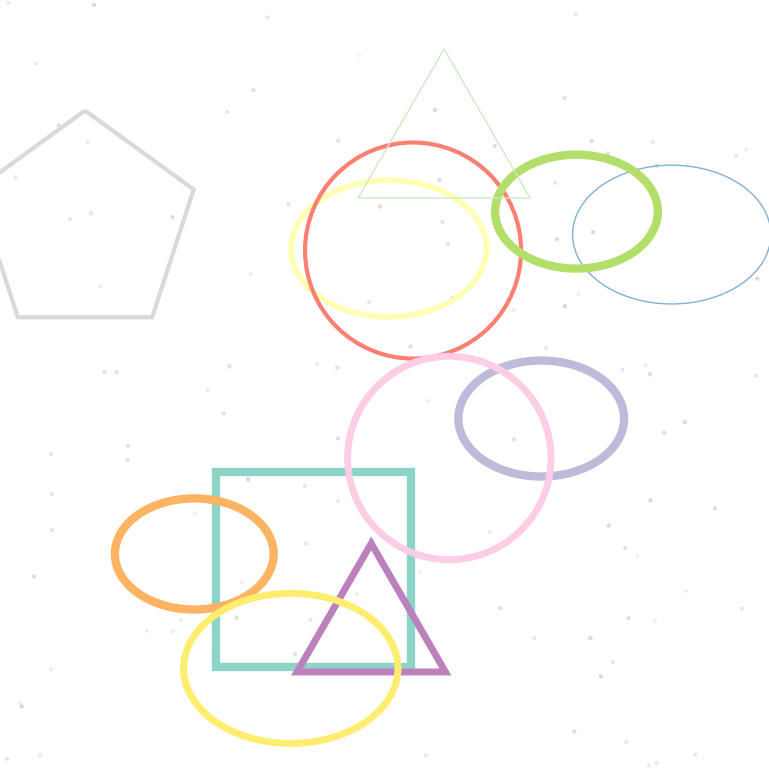[{"shape": "square", "thickness": 3, "radius": 0.63, "center": [0.407, 0.26]}, {"shape": "oval", "thickness": 2, "radius": 0.63, "center": [0.505, 0.677]}, {"shape": "oval", "thickness": 3, "radius": 0.54, "center": [0.703, 0.456]}, {"shape": "circle", "thickness": 1.5, "radius": 0.7, "center": [0.536, 0.675]}, {"shape": "oval", "thickness": 0.5, "radius": 0.64, "center": [0.872, 0.695]}, {"shape": "oval", "thickness": 3, "radius": 0.52, "center": [0.252, 0.281]}, {"shape": "oval", "thickness": 3, "radius": 0.53, "center": [0.749, 0.725]}, {"shape": "circle", "thickness": 2.5, "radius": 0.66, "center": [0.584, 0.405]}, {"shape": "pentagon", "thickness": 1.5, "radius": 0.74, "center": [0.11, 0.708]}, {"shape": "triangle", "thickness": 2.5, "radius": 0.56, "center": [0.482, 0.183]}, {"shape": "triangle", "thickness": 0.5, "radius": 0.65, "center": [0.577, 0.807]}, {"shape": "oval", "thickness": 2.5, "radius": 0.7, "center": [0.378, 0.132]}]